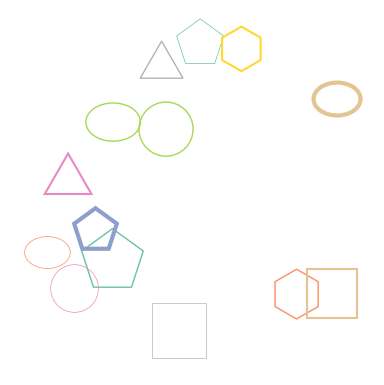[{"shape": "pentagon", "thickness": 1, "radius": 0.42, "center": [0.292, 0.322]}, {"shape": "pentagon", "thickness": 0.5, "radius": 0.32, "center": [0.52, 0.887]}, {"shape": "oval", "thickness": 0.5, "radius": 0.3, "center": [0.123, 0.344]}, {"shape": "hexagon", "thickness": 1, "radius": 0.32, "center": [0.77, 0.236]}, {"shape": "pentagon", "thickness": 3, "radius": 0.29, "center": [0.248, 0.401]}, {"shape": "circle", "thickness": 0.5, "radius": 0.31, "center": [0.194, 0.251]}, {"shape": "triangle", "thickness": 1.5, "radius": 0.35, "center": [0.177, 0.531]}, {"shape": "circle", "thickness": 1, "radius": 0.35, "center": [0.431, 0.665]}, {"shape": "oval", "thickness": 1, "radius": 0.35, "center": [0.294, 0.683]}, {"shape": "hexagon", "thickness": 1.5, "radius": 0.29, "center": [0.627, 0.873]}, {"shape": "square", "thickness": 1.5, "radius": 0.32, "center": [0.862, 0.238]}, {"shape": "oval", "thickness": 3, "radius": 0.31, "center": [0.875, 0.743]}, {"shape": "triangle", "thickness": 1, "radius": 0.32, "center": [0.42, 0.829]}, {"shape": "square", "thickness": 0.5, "radius": 0.35, "center": [0.465, 0.142]}]